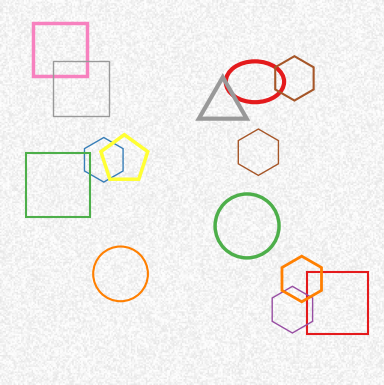[{"shape": "square", "thickness": 1.5, "radius": 0.4, "center": [0.877, 0.213]}, {"shape": "oval", "thickness": 3, "radius": 0.38, "center": [0.662, 0.788]}, {"shape": "hexagon", "thickness": 1, "radius": 0.29, "center": [0.27, 0.585]}, {"shape": "square", "thickness": 1.5, "radius": 0.41, "center": [0.15, 0.519]}, {"shape": "circle", "thickness": 2.5, "radius": 0.42, "center": [0.642, 0.413]}, {"shape": "hexagon", "thickness": 1, "radius": 0.3, "center": [0.759, 0.196]}, {"shape": "hexagon", "thickness": 2, "radius": 0.3, "center": [0.784, 0.275]}, {"shape": "circle", "thickness": 1.5, "radius": 0.36, "center": [0.313, 0.289]}, {"shape": "pentagon", "thickness": 2.5, "radius": 0.32, "center": [0.323, 0.586]}, {"shape": "hexagon", "thickness": 1.5, "radius": 0.29, "center": [0.765, 0.796]}, {"shape": "hexagon", "thickness": 1, "radius": 0.3, "center": [0.671, 0.605]}, {"shape": "square", "thickness": 2.5, "radius": 0.35, "center": [0.156, 0.871]}, {"shape": "triangle", "thickness": 3, "radius": 0.36, "center": [0.579, 0.728]}, {"shape": "square", "thickness": 1, "radius": 0.36, "center": [0.211, 0.771]}]